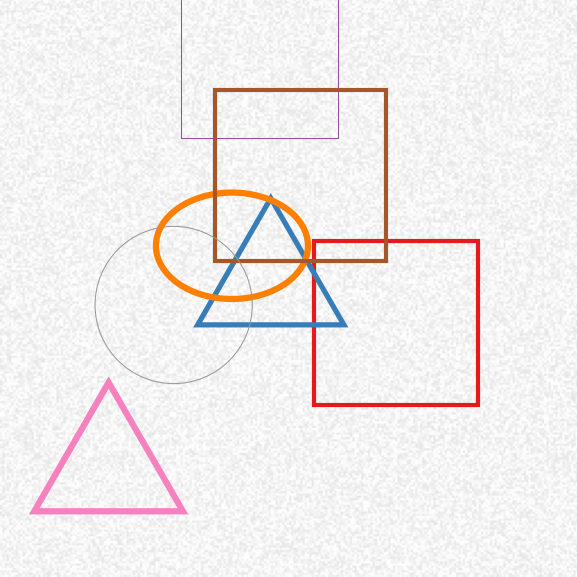[{"shape": "square", "thickness": 2, "radius": 0.71, "center": [0.685, 0.439]}, {"shape": "triangle", "thickness": 2.5, "radius": 0.73, "center": [0.469, 0.51]}, {"shape": "square", "thickness": 0.5, "radius": 0.68, "center": [0.45, 0.897]}, {"shape": "oval", "thickness": 3, "radius": 0.66, "center": [0.402, 0.574]}, {"shape": "square", "thickness": 2, "radius": 0.74, "center": [0.52, 0.695]}, {"shape": "triangle", "thickness": 3, "radius": 0.74, "center": [0.188, 0.188]}, {"shape": "circle", "thickness": 0.5, "radius": 0.68, "center": [0.301, 0.471]}]